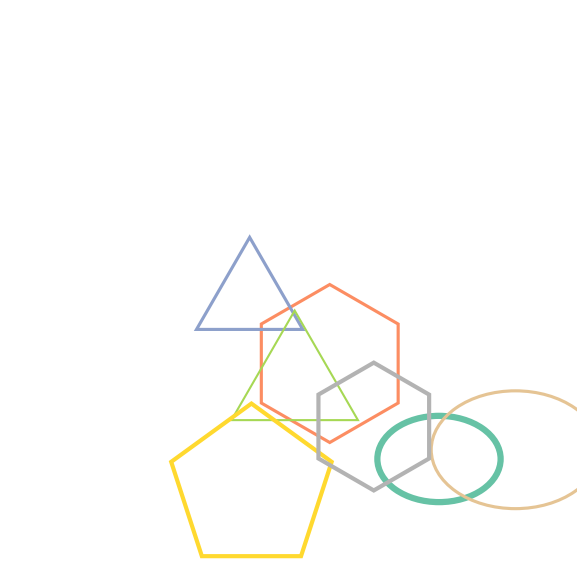[{"shape": "oval", "thickness": 3, "radius": 0.53, "center": [0.76, 0.204]}, {"shape": "hexagon", "thickness": 1.5, "radius": 0.68, "center": [0.571, 0.37]}, {"shape": "triangle", "thickness": 1.5, "radius": 0.53, "center": [0.432, 0.482]}, {"shape": "triangle", "thickness": 1, "radius": 0.63, "center": [0.51, 0.335]}, {"shape": "pentagon", "thickness": 2, "radius": 0.73, "center": [0.435, 0.154]}, {"shape": "oval", "thickness": 1.5, "radius": 0.73, "center": [0.892, 0.22]}, {"shape": "hexagon", "thickness": 2, "radius": 0.55, "center": [0.647, 0.261]}]